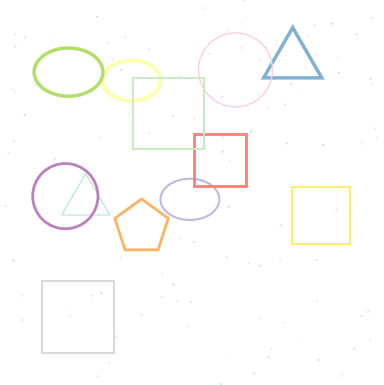[{"shape": "triangle", "thickness": 0.5, "radius": 0.36, "center": [0.223, 0.477]}, {"shape": "oval", "thickness": 3, "radius": 0.38, "center": [0.342, 0.791]}, {"shape": "oval", "thickness": 1.5, "radius": 0.38, "center": [0.493, 0.482]}, {"shape": "square", "thickness": 2, "radius": 0.34, "center": [0.571, 0.584]}, {"shape": "triangle", "thickness": 2.5, "radius": 0.44, "center": [0.76, 0.841]}, {"shape": "pentagon", "thickness": 2, "radius": 0.36, "center": [0.368, 0.41]}, {"shape": "oval", "thickness": 2.5, "radius": 0.45, "center": [0.178, 0.813]}, {"shape": "circle", "thickness": 1, "radius": 0.48, "center": [0.612, 0.818]}, {"shape": "square", "thickness": 1.5, "radius": 0.47, "center": [0.203, 0.176]}, {"shape": "circle", "thickness": 2, "radius": 0.42, "center": [0.17, 0.491]}, {"shape": "square", "thickness": 1.5, "radius": 0.46, "center": [0.437, 0.704]}, {"shape": "square", "thickness": 1.5, "radius": 0.37, "center": [0.833, 0.44]}]